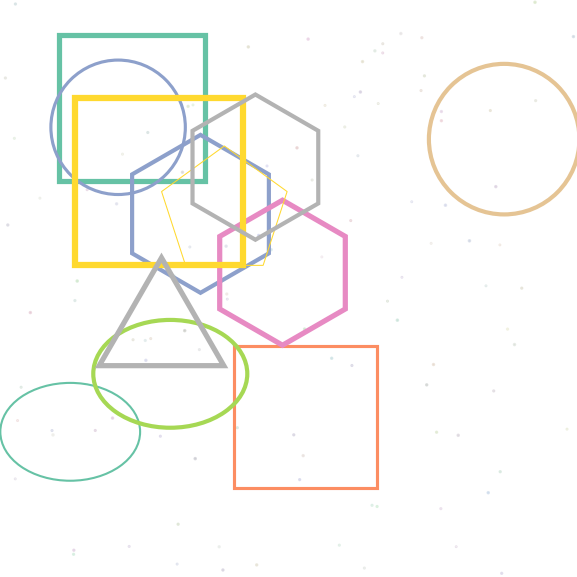[{"shape": "oval", "thickness": 1, "radius": 0.61, "center": [0.122, 0.251]}, {"shape": "square", "thickness": 2.5, "radius": 0.63, "center": [0.229, 0.812]}, {"shape": "square", "thickness": 1.5, "radius": 0.62, "center": [0.529, 0.277]}, {"shape": "hexagon", "thickness": 2, "radius": 0.68, "center": [0.347, 0.629]}, {"shape": "circle", "thickness": 1.5, "radius": 0.58, "center": [0.205, 0.779]}, {"shape": "hexagon", "thickness": 2.5, "radius": 0.63, "center": [0.489, 0.527]}, {"shape": "oval", "thickness": 2, "radius": 0.67, "center": [0.295, 0.352]}, {"shape": "square", "thickness": 3, "radius": 0.72, "center": [0.275, 0.685]}, {"shape": "pentagon", "thickness": 0.5, "radius": 0.57, "center": [0.388, 0.632]}, {"shape": "circle", "thickness": 2, "radius": 0.65, "center": [0.873, 0.758]}, {"shape": "triangle", "thickness": 2.5, "radius": 0.62, "center": [0.28, 0.428]}, {"shape": "hexagon", "thickness": 2, "radius": 0.63, "center": [0.442, 0.71]}]